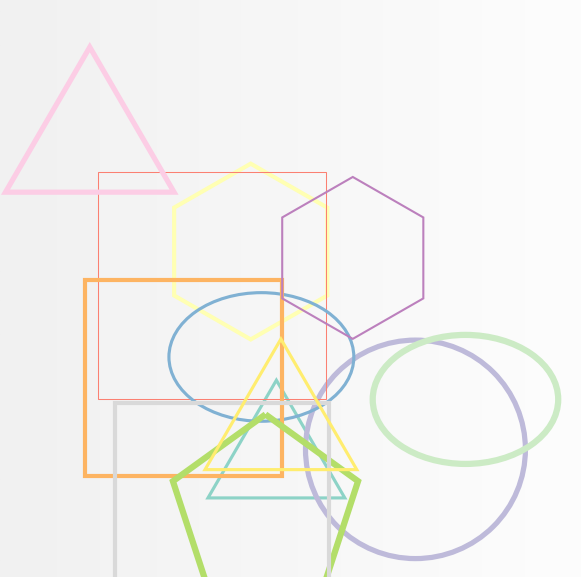[{"shape": "triangle", "thickness": 1.5, "radius": 0.68, "center": [0.476, 0.205]}, {"shape": "hexagon", "thickness": 2, "radius": 0.76, "center": [0.431, 0.564]}, {"shape": "circle", "thickness": 2.5, "radius": 0.95, "center": [0.715, 0.221]}, {"shape": "square", "thickness": 0.5, "radius": 0.98, "center": [0.364, 0.505]}, {"shape": "oval", "thickness": 1.5, "radius": 0.8, "center": [0.45, 0.381]}, {"shape": "square", "thickness": 2, "radius": 0.85, "center": [0.315, 0.345]}, {"shape": "pentagon", "thickness": 3, "radius": 0.84, "center": [0.457, 0.114]}, {"shape": "triangle", "thickness": 2.5, "radius": 0.84, "center": [0.154, 0.75]}, {"shape": "square", "thickness": 2, "radius": 0.92, "center": [0.382, 0.118]}, {"shape": "hexagon", "thickness": 1, "radius": 0.7, "center": [0.607, 0.553]}, {"shape": "oval", "thickness": 3, "radius": 0.8, "center": [0.801, 0.308]}, {"shape": "triangle", "thickness": 1.5, "radius": 0.75, "center": [0.483, 0.261]}]